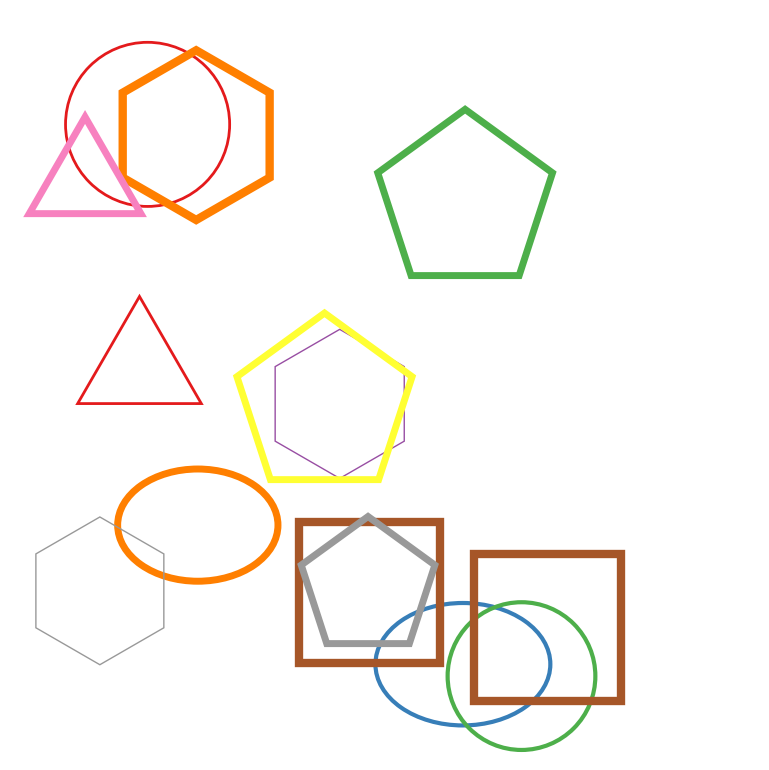[{"shape": "triangle", "thickness": 1, "radius": 0.46, "center": [0.181, 0.522]}, {"shape": "circle", "thickness": 1, "radius": 0.53, "center": [0.192, 0.838]}, {"shape": "oval", "thickness": 1.5, "radius": 0.57, "center": [0.601, 0.137]}, {"shape": "pentagon", "thickness": 2.5, "radius": 0.6, "center": [0.604, 0.739]}, {"shape": "circle", "thickness": 1.5, "radius": 0.48, "center": [0.677, 0.122]}, {"shape": "hexagon", "thickness": 0.5, "radius": 0.48, "center": [0.441, 0.475]}, {"shape": "hexagon", "thickness": 3, "radius": 0.55, "center": [0.255, 0.824]}, {"shape": "oval", "thickness": 2.5, "radius": 0.52, "center": [0.257, 0.318]}, {"shape": "pentagon", "thickness": 2.5, "radius": 0.6, "center": [0.421, 0.474]}, {"shape": "square", "thickness": 3, "radius": 0.46, "center": [0.48, 0.231]}, {"shape": "square", "thickness": 3, "radius": 0.48, "center": [0.711, 0.185]}, {"shape": "triangle", "thickness": 2.5, "radius": 0.42, "center": [0.11, 0.764]}, {"shape": "hexagon", "thickness": 0.5, "radius": 0.48, "center": [0.13, 0.233]}, {"shape": "pentagon", "thickness": 2.5, "radius": 0.46, "center": [0.478, 0.238]}]